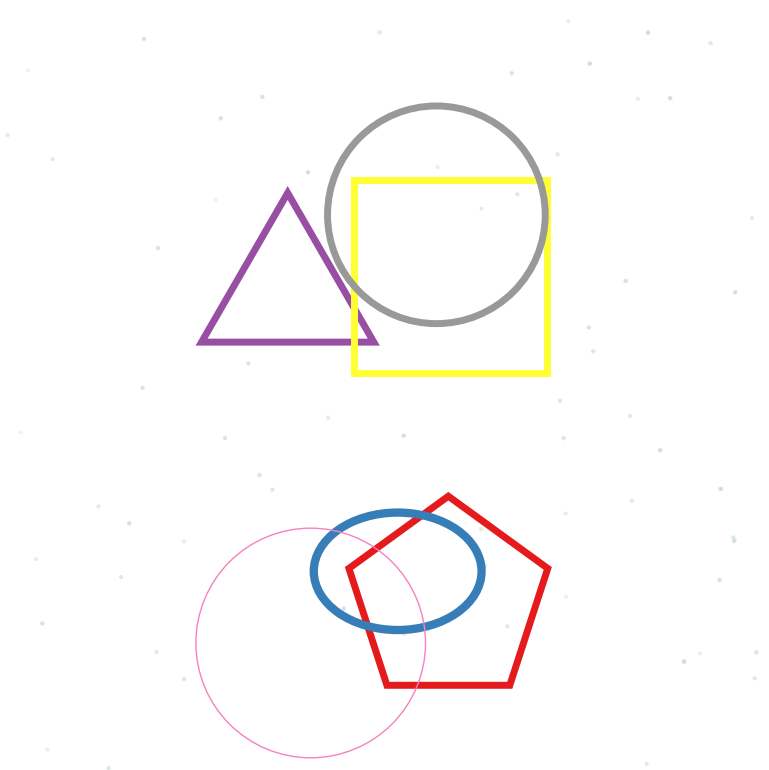[{"shape": "pentagon", "thickness": 2.5, "radius": 0.68, "center": [0.582, 0.22]}, {"shape": "oval", "thickness": 3, "radius": 0.54, "center": [0.516, 0.258]}, {"shape": "triangle", "thickness": 2.5, "radius": 0.65, "center": [0.374, 0.62]}, {"shape": "square", "thickness": 2.5, "radius": 0.63, "center": [0.585, 0.641]}, {"shape": "circle", "thickness": 0.5, "radius": 0.75, "center": [0.404, 0.165]}, {"shape": "circle", "thickness": 2.5, "radius": 0.71, "center": [0.567, 0.721]}]